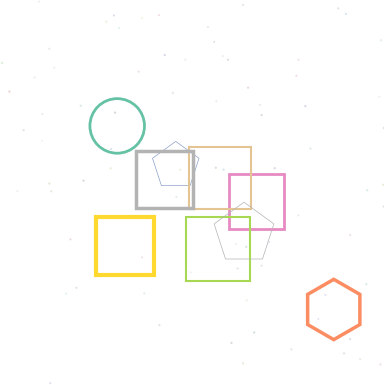[{"shape": "circle", "thickness": 2, "radius": 0.35, "center": [0.304, 0.673]}, {"shape": "hexagon", "thickness": 2.5, "radius": 0.39, "center": [0.867, 0.196]}, {"shape": "pentagon", "thickness": 0.5, "radius": 0.32, "center": [0.457, 0.569]}, {"shape": "square", "thickness": 2, "radius": 0.36, "center": [0.665, 0.477]}, {"shape": "square", "thickness": 1.5, "radius": 0.42, "center": [0.565, 0.353]}, {"shape": "square", "thickness": 3, "radius": 0.38, "center": [0.326, 0.36]}, {"shape": "square", "thickness": 1.5, "radius": 0.4, "center": [0.572, 0.537]}, {"shape": "pentagon", "thickness": 0.5, "radius": 0.41, "center": [0.634, 0.393]}, {"shape": "square", "thickness": 2.5, "radius": 0.37, "center": [0.428, 0.534]}]